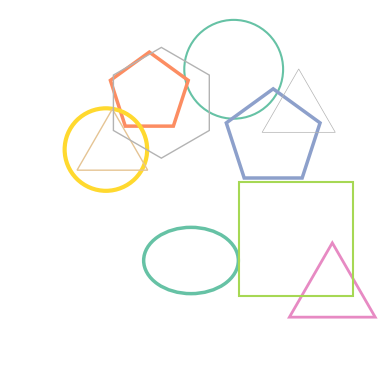[{"shape": "circle", "thickness": 1.5, "radius": 0.64, "center": [0.607, 0.82]}, {"shape": "oval", "thickness": 2.5, "radius": 0.61, "center": [0.496, 0.323]}, {"shape": "pentagon", "thickness": 2.5, "radius": 0.53, "center": [0.388, 0.758]}, {"shape": "pentagon", "thickness": 2.5, "radius": 0.64, "center": [0.71, 0.641]}, {"shape": "triangle", "thickness": 2, "radius": 0.64, "center": [0.863, 0.241]}, {"shape": "square", "thickness": 1.5, "radius": 0.74, "center": [0.768, 0.379]}, {"shape": "circle", "thickness": 3, "radius": 0.54, "center": [0.275, 0.612]}, {"shape": "triangle", "thickness": 1, "radius": 0.53, "center": [0.292, 0.611]}, {"shape": "hexagon", "thickness": 1, "radius": 0.72, "center": [0.419, 0.733]}, {"shape": "triangle", "thickness": 0.5, "radius": 0.55, "center": [0.776, 0.711]}]